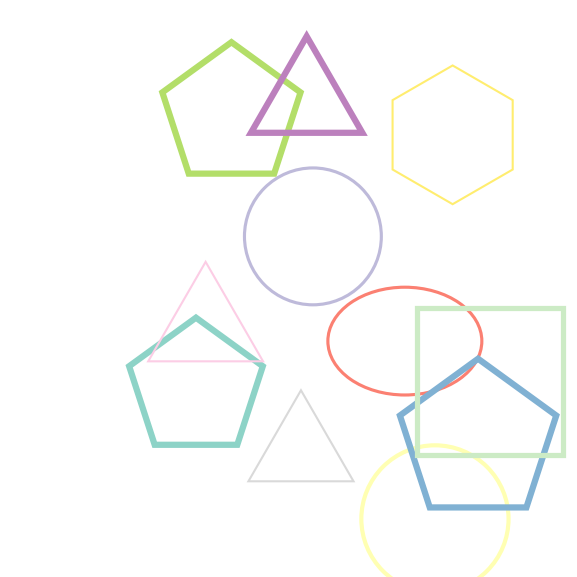[{"shape": "pentagon", "thickness": 3, "radius": 0.61, "center": [0.339, 0.327]}, {"shape": "circle", "thickness": 2, "radius": 0.64, "center": [0.753, 0.101]}, {"shape": "circle", "thickness": 1.5, "radius": 0.59, "center": [0.542, 0.59]}, {"shape": "oval", "thickness": 1.5, "radius": 0.67, "center": [0.701, 0.408]}, {"shape": "pentagon", "thickness": 3, "radius": 0.71, "center": [0.828, 0.236]}, {"shape": "pentagon", "thickness": 3, "radius": 0.63, "center": [0.401, 0.8]}, {"shape": "triangle", "thickness": 1, "radius": 0.57, "center": [0.356, 0.431]}, {"shape": "triangle", "thickness": 1, "radius": 0.53, "center": [0.521, 0.218]}, {"shape": "triangle", "thickness": 3, "radius": 0.56, "center": [0.531, 0.825]}, {"shape": "square", "thickness": 2.5, "radius": 0.63, "center": [0.849, 0.339]}, {"shape": "hexagon", "thickness": 1, "radius": 0.6, "center": [0.784, 0.766]}]